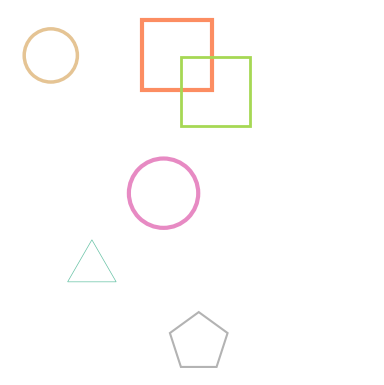[{"shape": "triangle", "thickness": 0.5, "radius": 0.36, "center": [0.239, 0.304]}, {"shape": "square", "thickness": 3, "radius": 0.45, "center": [0.46, 0.857]}, {"shape": "circle", "thickness": 3, "radius": 0.45, "center": [0.425, 0.498]}, {"shape": "square", "thickness": 2, "radius": 0.45, "center": [0.56, 0.761]}, {"shape": "circle", "thickness": 2.5, "radius": 0.35, "center": [0.132, 0.856]}, {"shape": "pentagon", "thickness": 1.5, "radius": 0.39, "center": [0.516, 0.111]}]